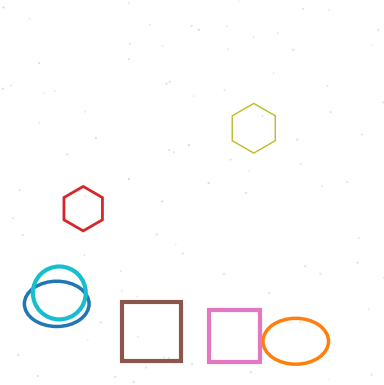[{"shape": "oval", "thickness": 2.5, "radius": 0.42, "center": [0.147, 0.211]}, {"shape": "oval", "thickness": 2.5, "radius": 0.43, "center": [0.768, 0.114]}, {"shape": "hexagon", "thickness": 2, "radius": 0.29, "center": [0.216, 0.458]}, {"shape": "square", "thickness": 3, "radius": 0.39, "center": [0.393, 0.14]}, {"shape": "square", "thickness": 3, "radius": 0.33, "center": [0.608, 0.127]}, {"shape": "hexagon", "thickness": 1, "radius": 0.32, "center": [0.659, 0.667]}, {"shape": "circle", "thickness": 3, "radius": 0.34, "center": [0.154, 0.239]}]